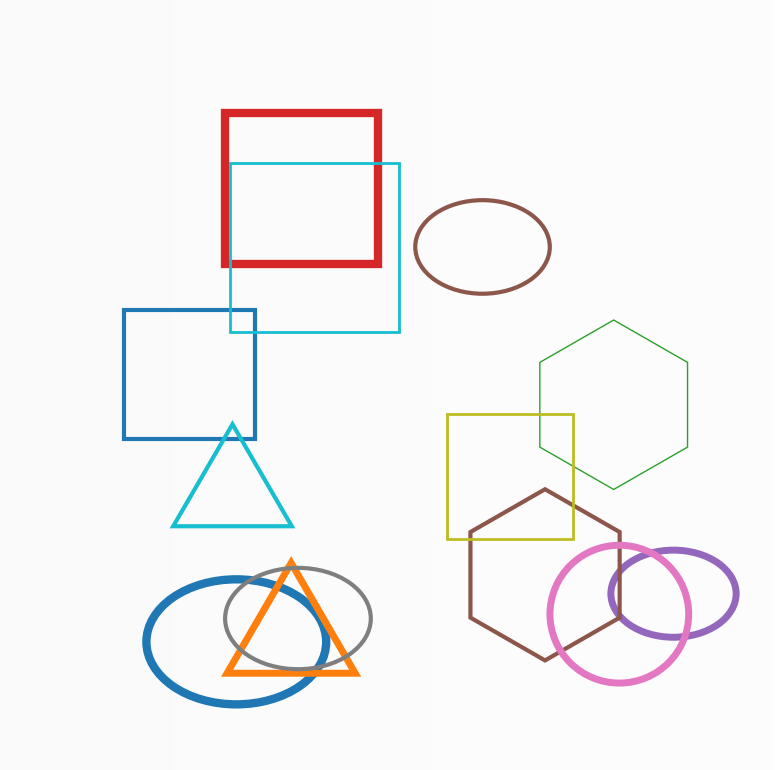[{"shape": "oval", "thickness": 3, "radius": 0.58, "center": [0.305, 0.166]}, {"shape": "square", "thickness": 1.5, "radius": 0.42, "center": [0.245, 0.514]}, {"shape": "triangle", "thickness": 2.5, "radius": 0.48, "center": [0.376, 0.173]}, {"shape": "hexagon", "thickness": 0.5, "radius": 0.55, "center": [0.792, 0.474]}, {"shape": "square", "thickness": 3, "radius": 0.49, "center": [0.389, 0.755]}, {"shape": "oval", "thickness": 2.5, "radius": 0.4, "center": [0.869, 0.229]}, {"shape": "hexagon", "thickness": 1.5, "radius": 0.56, "center": [0.703, 0.253]}, {"shape": "oval", "thickness": 1.5, "radius": 0.43, "center": [0.623, 0.679]}, {"shape": "circle", "thickness": 2.5, "radius": 0.45, "center": [0.799, 0.202]}, {"shape": "oval", "thickness": 1.5, "radius": 0.47, "center": [0.384, 0.197]}, {"shape": "square", "thickness": 1, "radius": 0.41, "center": [0.658, 0.381]}, {"shape": "square", "thickness": 1, "radius": 0.55, "center": [0.406, 0.679]}, {"shape": "triangle", "thickness": 1.5, "radius": 0.44, "center": [0.3, 0.361]}]